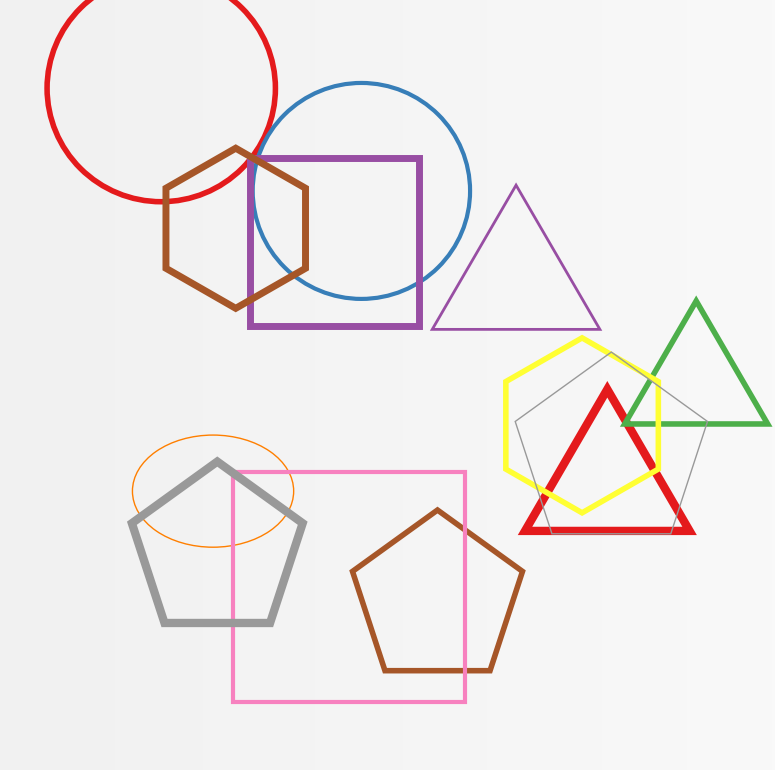[{"shape": "circle", "thickness": 2, "radius": 0.74, "center": [0.208, 0.885]}, {"shape": "triangle", "thickness": 3, "radius": 0.61, "center": [0.784, 0.372]}, {"shape": "circle", "thickness": 1.5, "radius": 0.7, "center": [0.466, 0.752]}, {"shape": "triangle", "thickness": 2, "radius": 0.53, "center": [0.898, 0.503]}, {"shape": "square", "thickness": 2.5, "radius": 0.55, "center": [0.432, 0.685]}, {"shape": "triangle", "thickness": 1, "radius": 0.62, "center": [0.666, 0.635]}, {"shape": "oval", "thickness": 0.5, "radius": 0.52, "center": [0.275, 0.362]}, {"shape": "hexagon", "thickness": 2, "radius": 0.57, "center": [0.751, 0.448]}, {"shape": "hexagon", "thickness": 2.5, "radius": 0.52, "center": [0.304, 0.704]}, {"shape": "pentagon", "thickness": 2, "radius": 0.58, "center": [0.565, 0.222]}, {"shape": "square", "thickness": 1.5, "radius": 0.75, "center": [0.45, 0.237]}, {"shape": "pentagon", "thickness": 3, "radius": 0.58, "center": [0.28, 0.285]}, {"shape": "pentagon", "thickness": 0.5, "radius": 0.65, "center": [0.789, 0.412]}]